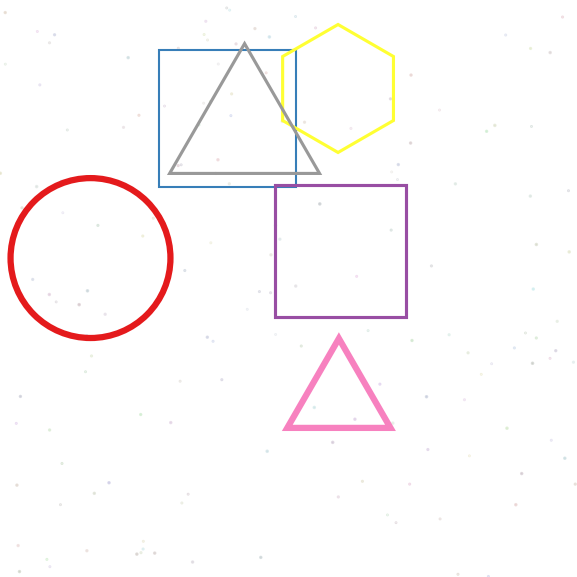[{"shape": "circle", "thickness": 3, "radius": 0.69, "center": [0.157, 0.552]}, {"shape": "square", "thickness": 1, "radius": 0.59, "center": [0.393, 0.794]}, {"shape": "square", "thickness": 1.5, "radius": 0.57, "center": [0.59, 0.564]}, {"shape": "hexagon", "thickness": 1.5, "radius": 0.55, "center": [0.585, 0.846]}, {"shape": "triangle", "thickness": 3, "radius": 0.52, "center": [0.587, 0.31]}, {"shape": "triangle", "thickness": 1.5, "radius": 0.75, "center": [0.424, 0.774]}]